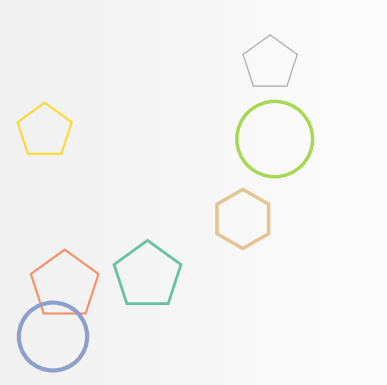[{"shape": "pentagon", "thickness": 2, "radius": 0.45, "center": [0.381, 0.285]}, {"shape": "pentagon", "thickness": 1.5, "radius": 0.46, "center": [0.167, 0.26]}, {"shape": "circle", "thickness": 3, "radius": 0.44, "center": [0.137, 0.126]}, {"shape": "circle", "thickness": 2.5, "radius": 0.49, "center": [0.709, 0.639]}, {"shape": "pentagon", "thickness": 1.5, "radius": 0.37, "center": [0.115, 0.66]}, {"shape": "hexagon", "thickness": 2.5, "radius": 0.38, "center": [0.627, 0.431]}, {"shape": "pentagon", "thickness": 1, "radius": 0.37, "center": [0.697, 0.836]}]